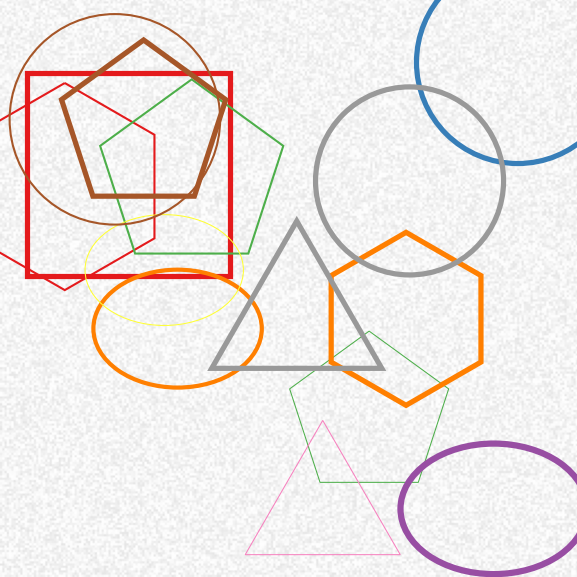[{"shape": "square", "thickness": 2.5, "radius": 0.88, "center": [0.222, 0.697]}, {"shape": "hexagon", "thickness": 1, "radius": 0.9, "center": [0.112, 0.676]}, {"shape": "circle", "thickness": 2.5, "radius": 0.88, "center": [0.897, 0.891]}, {"shape": "pentagon", "thickness": 1, "radius": 0.83, "center": [0.332, 0.695]}, {"shape": "pentagon", "thickness": 0.5, "radius": 0.72, "center": [0.639, 0.281]}, {"shape": "oval", "thickness": 3, "radius": 0.81, "center": [0.855, 0.118]}, {"shape": "hexagon", "thickness": 2.5, "radius": 0.75, "center": [0.703, 0.447]}, {"shape": "oval", "thickness": 2, "radius": 0.73, "center": [0.308, 0.43]}, {"shape": "oval", "thickness": 0.5, "radius": 0.69, "center": [0.284, 0.532]}, {"shape": "pentagon", "thickness": 2.5, "radius": 0.75, "center": [0.249, 0.78]}, {"shape": "circle", "thickness": 1, "radius": 0.91, "center": [0.199, 0.792]}, {"shape": "triangle", "thickness": 0.5, "radius": 0.77, "center": [0.559, 0.116]}, {"shape": "triangle", "thickness": 2.5, "radius": 0.85, "center": [0.514, 0.446]}, {"shape": "circle", "thickness": 2.5, "radius": 0.81, "center": [0.709, 0.686]}]